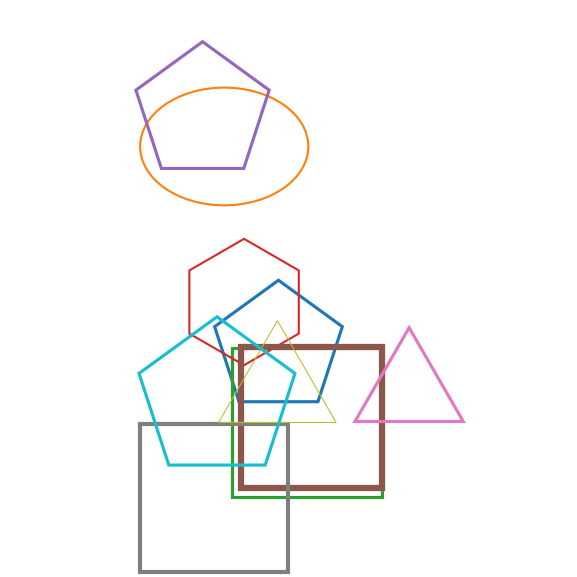[{"shape": "pentagon", "thickness": 1.5, "radius": 0.58, "center": [0.482, 0.398]}, {"shape": "oval", "thickness": 1, "radius": 0.73, "center": [0.388, 0.746]}, {"shape": "square", "thickness": 1.5, "radius": 0.65, "center": [0.531, 0.268]}, {"shape": "hexagon", "thickness": 1, "radius": 0.55, "center": [0.423, 0.476]}, {"shape": "pentagon", "thickness": 1.5, "radius": 0.61, "center": [0.351, 0.806]}, {"shape": "square", "thickness": 3, "radius": 0.61, "center": [0.539, 0.276]}, {"shape": "triangle", "thickness": 1.5, "radius": 0.54, "center": [0.708, 0.323]}, {"shape": "square", "thickness": 2, "radius": 0.64, "center": [0.371, 0.136]}, {"shape": "triangle", "thickness": 0.5, "radius": 0.59, "center": [0.48, 0.326]}, {"shape": "pentagon", "thickness": 1.5, "radius": 0.71, "center": [0.376, 0.309]}]